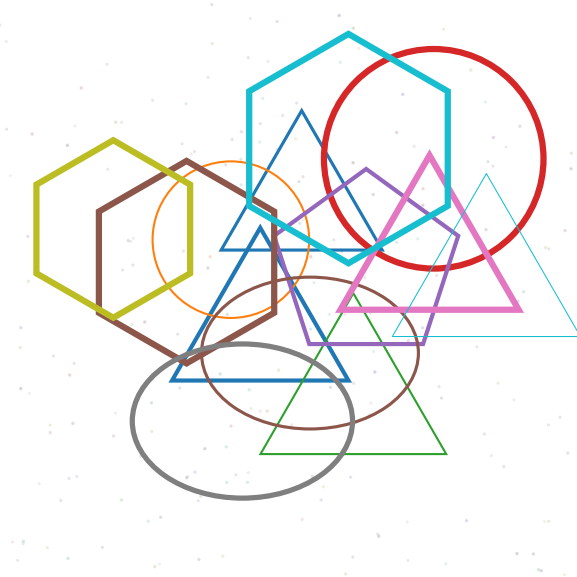[{"shape": "triangle", "thickness": 1.5, "radius": 0.8, "center": [0.522, 0.647]}, {"shape": "triangle", "thickness": 2, "radius": 0.88, "center": [0.451, 0.428]}, {"shape": "circle", "thickness": 1, "radius": 0.68, "center": [0.4, 0.584]}, {"shape": "triangle", "thickness": 1, "radius": 0.93, "center": [0.612, 0.306]}, {"shape": "circle", "thickness": 3, "radius": 0.95, "center": [0.751, 0.724]}, {"shape": "pentagon", "thickness": 2, "radius": 0.84, "center": [0.634, 0.539]}, {"shape": "oval", "thickness": 1.5, "radius": 0.94, "center": [0.537, 0.388]}, {"shape": "hexagon", "thickness": 3, "radius": 0.88, "center": [0.323, 0.545]}, {"shape": "triangle", "thickness": 3, "radius": 0.89, "center": [0.744, 0.552]}, {"shape": "oval", "thickness": 2.5, "radius": 0.95, "center": [0.42, 0.27]}, {"shape": "hexagon", "thickness": 3, "radius": 0.77, "center": [0.196, 0.603]}, {"shape": "hexagon", "thickness": 3, "radius": 0.99, "center": [0.603, 0.742]}, {"shape": "triangle", "thickness": 0.5, "radius": 0.94, "center": [0.842, 0.51]}]